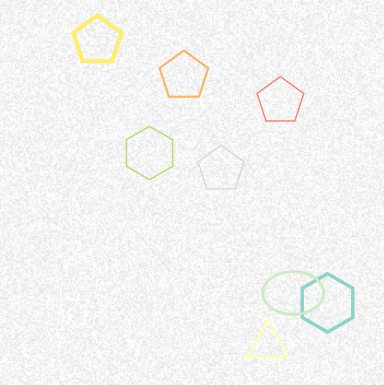[{"shape": "hexagon", "thickness": 2.5, "radius": 0.38, "center": [0.851, 0.213]}, {"shape": "triangle", "thickness": 1.5, "radius": 0.32, "center": [0.695, 0.104]}, {"shape": "pentagon", "thickness": 1, "radius": 0.32, "center": [0.728, 0.737]}, {"shape": "pentagon", "thickness": 1.5, "radius": 0.33, "center": [0.478, 0.802]}, {"shape": "hexagon", "thickness": 1, "radius": 0.35, "center": [0.388, 0.603]}, {"shape": "pentagon", "thickness": 1, "radius": 0.31, "center": [0.574, 0.56]}, {"shape": "oval", "thickness": 2, "radius": 0.4, "center": [0.762, 0.239]}, {"shape": "pentagon", "thickness": 3, "radius": 0.33, "center": [0.253, 0.894]}]